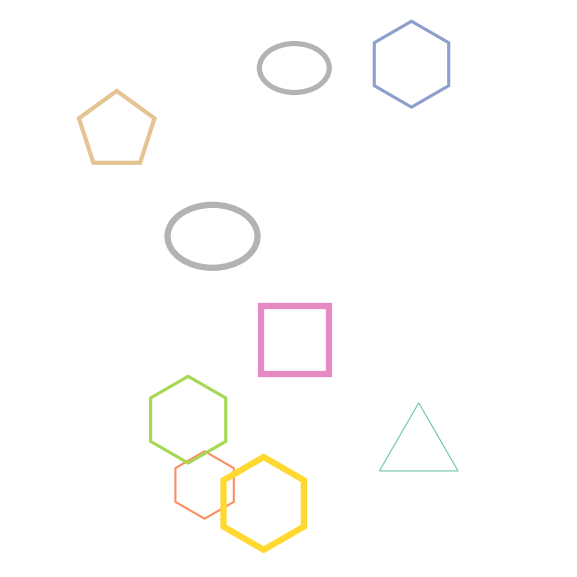[{"shape": "triangle", "thickness": 0.5, "radius": 0.39, "center": [0.725, 0.223]}, {"shape": "hexagon", "thickness": 1, "radius": 0.29, "center": [0.354, 0.159]}, {"shape": "hexagon", "thickness": 1.5, "radius": 0.37, "center": [0.713, 0.888]}, {"shape": "square", "thickness": 3, "radius": 0.3, "center": [0.511, 0.41]}, {"shape": "hexagon", "thickness": 1.5, "radius": 0.38, "center": [0.326, 0.272]}, {"shape": "hexagon", "thickness": 3, "radius": 0.4, "center": [0.457, 0.127]}, {"shape": "pentagon", "thickness": 2, "radius": 0.34, "center": [0.202, 0.773]}, {"shape": "oval", "thickness": 2.5, "radius": 0.3, "center": [0.51, 0.881]}, {"shape": "oval", "thickness": 3, "radius": 0.39, "center": [0.368, 0.59]}]